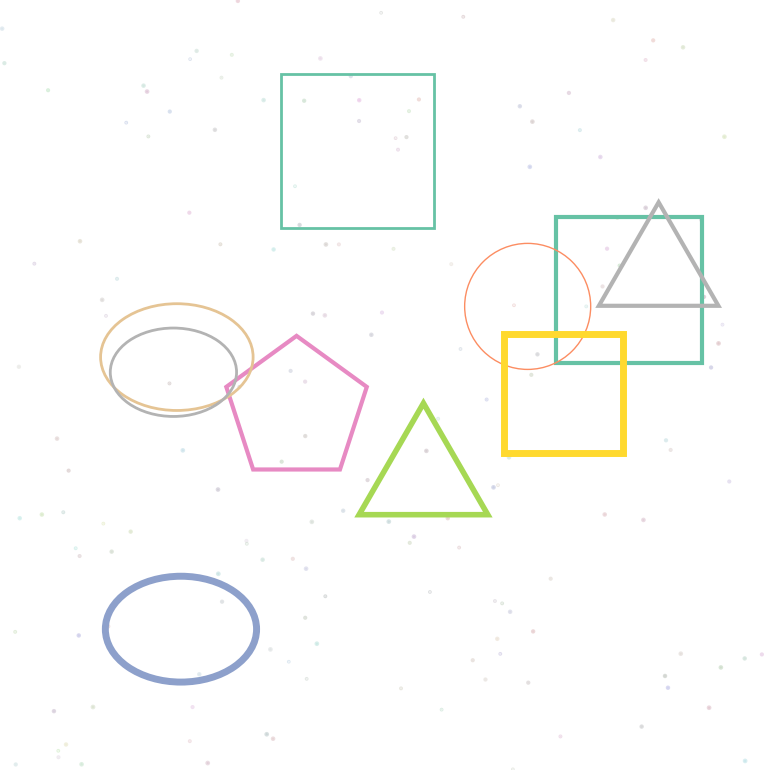[{"shape": "square", "thickness": 1, "radius": 0.5, "center": [0.464, 0.804]}, {"shape": "square", "thickness": 1.5, "radius": 0.47, "center": [0.817, 0.623]}, {"shape": "circle", "thickness": 0.5, "radius": 0.41, "center": [0.685, 0.602]}, {"shape": "oval", "thickness": 2.5, "radius": 0.49, "center": [0.235, 0.183]}, {"shape": "pentagon", "thickness": 1.5, "radius": 0.48, "center": [0.385, 0.468]}, {"shape": "triangle", "thickness": 2, "radius": 0.48, "center": [0.55, 0.38]}, {"shape": "square", "thickness": 2.5, "radius": 0.38, "center": [0.732, 0.489]}, {"shape": "oval", "thickness": 1, "radius": 0.5, "center": [0.23, 0.536]}, {"shape": "triangle", "thickness": 1.5, "radius": 0.45, "center": [0.855, 0.648]}, {"shape": "oval", "thickness": 1, "radius": 0.41, "center": [0.225, 0.517]}]